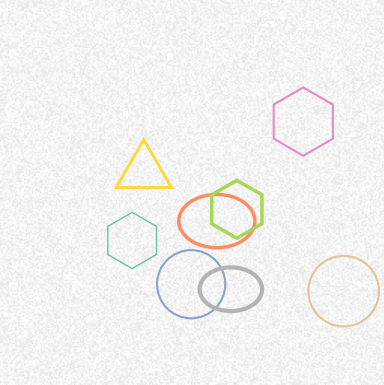[{"shape": "hexagon", "thickness": 1, "radius": 0.37, "center": [0.343, 0.375]}, {"shape": "oval", "thickness": 2.5, "radius": 0.49, "center": [0.563, 0.426]}, {"shape": "circle", "thickness": 1.5, "radius": 0.44, "center": [0.497, 0.262]}, {"shape": "hexagon", "thickness": 1.5, "radius": 0.44, "center": [0.788, 0.684]}, {"shape": "hexagon", "thickness": 2.5, "radius": 0.38, "center": [0.615, 0.456]}, {"shape": "triangle", "thickness": 2, "radius": 0.41, "center": [0.373, 0.554]}, {"shape": "circle", "thickness": 1.5, "radius": 0.46, "center": [0.893, 0.244]}, {"shape": "oval", "thickness": 3, "radius": 0.41, "center": [0.6, 0.249]}]